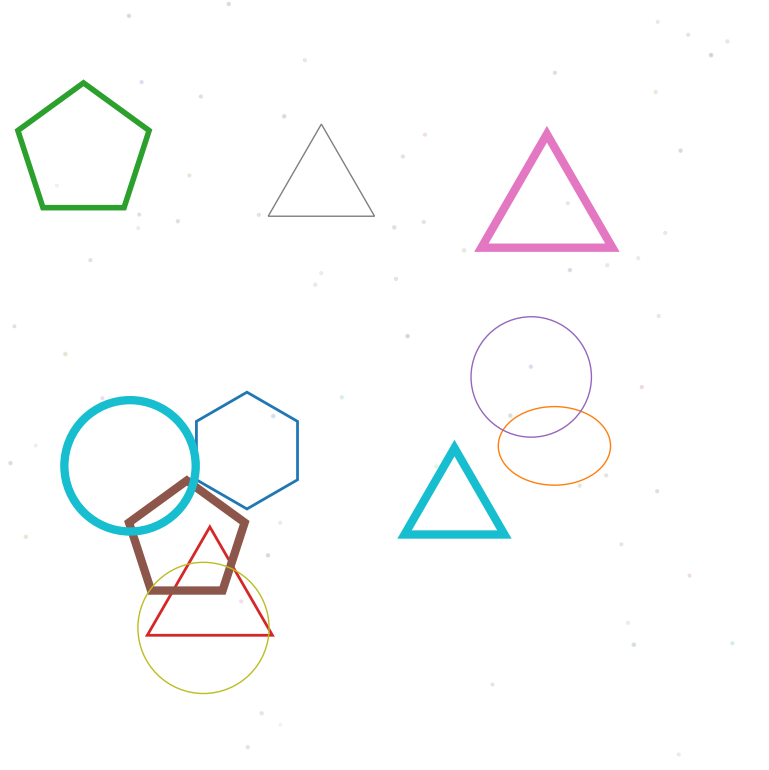[{"shape": "hexagon", "thickness": 1, "radius": 0.38, "center": [0.321, 0.415]}, {"shape": "oval", "thickness": 0.5, "radius": 0.36, "center": [0.72, 0.421]}, {"shape": "pentagon", "thickness": 2, "radius": 0.45, "center": [0.108, 0.803]}, {"shape": "triangle", "thickness": 1, "radius": 0.47, "center": [0.273, 0.222]}, {"shape": "circle", "thickness": 0.5, "radius": 0.39, "center": [0.69, 0.51]}, {"shape": "pentagon", "thickness": 3, "radius": 0.39, "center": [0.243, 0.297]}, {"shape": "triangle", "thickness": 3, "radius": 0.49, "center": [0.71, 0.727]}, {"shape": "triangle", "thickness": 0.5, "radius": 0.4, "center": [0.417, 0.759]}, {"shape": "circle", "thickness": 0.5, "radius": 0.43, "center": [0.264, 0.185]}, {"shape": "triangle", "thickness": 3, "radius": 0.37, "center": [0.59, 0.343]}, {"shape": "circle", "thickness": 3, "radius": 0.43, "center": [0.169, 0.395]}]